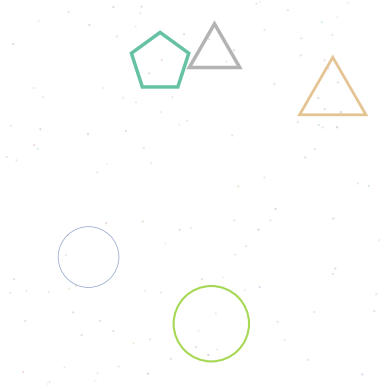[{"shape": "pentagon", "thickness": 2.5, "radius": 0.39, "center": [0.416, 0.837]}, {"shape": "circle", "thickness": 0.5, "radius": 0.39, "center": [0.23, 0.332]}, {"shape": "circle", "thickness": 1.5, "radius": 0.49, "center": [0.549, 0.159]}, {"shape": "triangle", "thickness": 2, "radius": 0.5, "center": [0.864, 0.752]}, {"shape": "triangle", "thickness": 2.5, "radius": 0.38, "center": [0.557, 0.863]}]